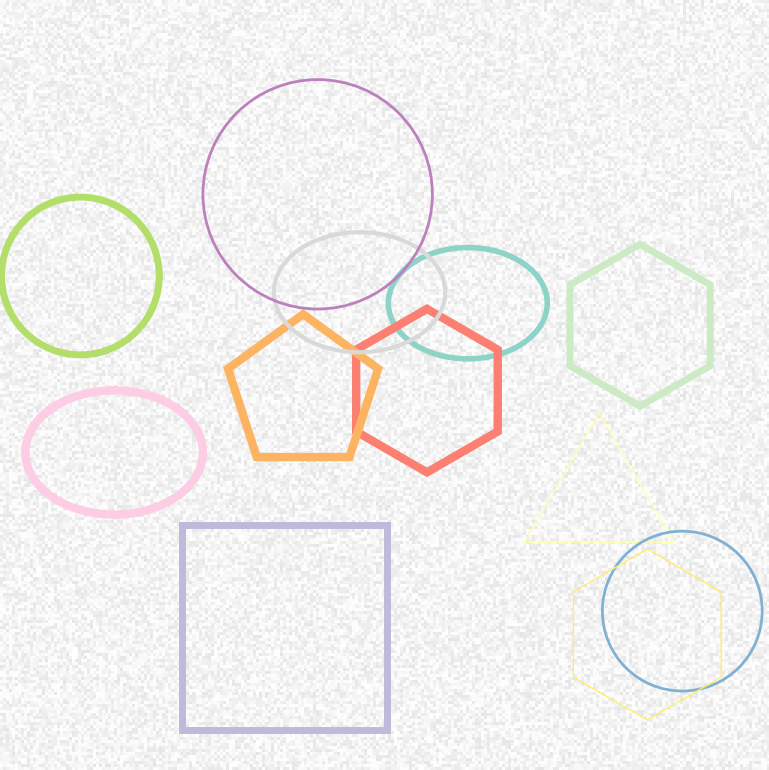[{"shape": "oval", "thickness": 2, "radius": 0.52, "center": [0.608, 0.606]}, {"shape": "triangle", "thickness": 0.5, "radius": 0.56, "center": [0.778, 0.352]}, {"shape": "square", "thickness": 2.5, "radius": 0.67, "center": [0.369, 0.185]}, {"shape": "hexagon", "thickness": 3, "radius": 0.53, "center": [0.555, 0.493]}, {"shape": "circle", "thickness": 1, "radius": 0.52, "center": [0.886, 0.206]}, {"shape": "pentagon", "thickness": 3, "radius": 0.51, "center": [0.394, 0.489]}, {"shape": "circle", "thickness": 2.5, "radius": 0.51, "center": [0.104, 0.642]}, {"shape": "oval", "thickness": 3, "radius": 0.58, "center": [0.148, 0.412]}, {"shape": "oval", "thickness": 1.5, "radius": 0.56, "center": [0.467, 0.62]}, {"shape": "circle", "thickness": 1, "radius": 0.74, "center": [0.413, 0.748]}, {"shape": "hexagon", "thickness": 2.5, "radius": 0.53, "center": [0.831, 0.578]}, {"shape": "hexagon", "thickness": 0.5, "radius": 0.55, "center": [0.841, 0.176]}]